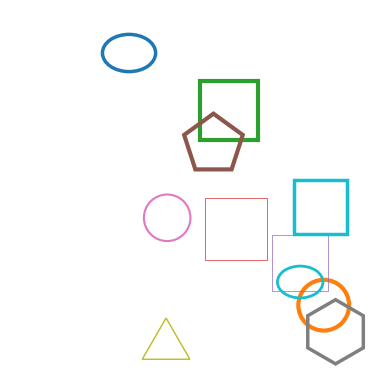[{"shape": "oval", "thickness": 2.5, "radius": 0.35, "center": [0.335, 0.862]}, {"shape": "circle", "thickness": 3, "radius": 0.33, "center": [0.841, 0.207]}, {"shape": "square", "thickness": 3, "radius": 0.38, "center": [0.595, 0.713]}, {"shape": "square", "thickness": 0.5, "radius": 0.4, "center": [0.613, 0.405]}, {"shape": "square", "thickness": 0.5, "radius": 0.36, "center": [0.779, 0.318]}, {"shape": "pentagon", "thickness": 3, "radius": 0.4, "center": [0.554, 0.625]}, {"shape": "circle", "thickness": 1.5, "radius": 0.3, "center": [0.434, 0.434]}, {"shape": "hexagon", "thickness": 2.5, "radius": 0.42, "center": [0.872, 0.138]}, {"shape": "triangle", "thickness": 1, "radius": 0.36, "center": [0.431, 0.103]}, {"shape": "oval", "thickness": 2, "radius": 0.3, "center": [0.78, 0.267]}, {"shape": "square", "thickness": 2.5, "radius": 0.35, "center": [0.832, 0.462]}]